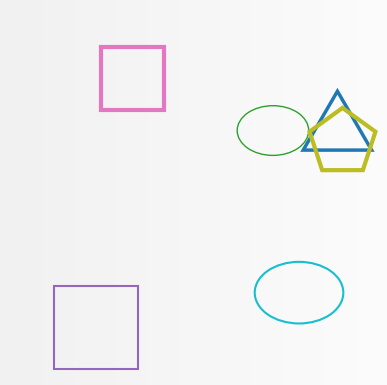[{"shape": "triangle", "thickness": 2.5, "radius": 0.51, "center": [0.871, 0.661]}, {"shape": "oval", "thickness": 1, "radius": 0.46, "center": [0.704, 0.661]}, {"shape": "square", "thickness": 1.5, "radius": 0.54, "center": [0.248, 0.148]}, {"shape": "square", "thickness": 3, "radius": 0.41, "center": [0.342, 0.796]}, {"shape": "pentagon", "thickness": 3, "radius": 0.45, "center": [0.884, 0.63]}, {"shape": "oval", "thickness": 1.5, "radius": 0.57, "center": [0.772, 0.24]}]